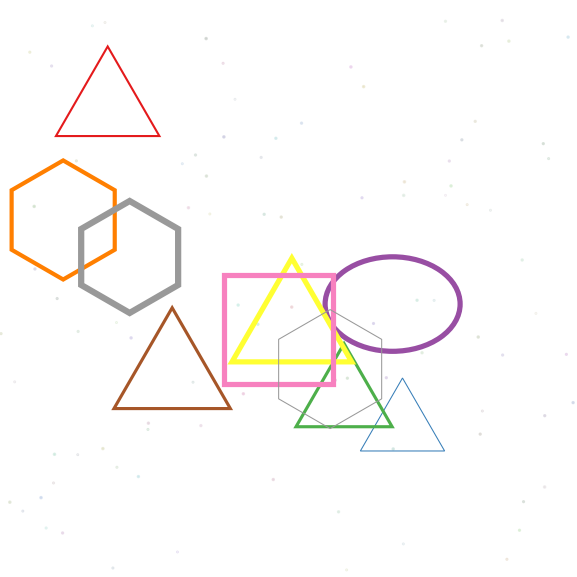[{"shape": "triangle", "thickness": 1, "radius": 0.52, "center": [0.186, 0.815]}, {"shape": "triangle", "thickness": 0.5, "radius": 0.42, "center": [0.697, 0.26]}, {"shape": "triangle", "thickness": 1.5, "radius": 0.48, "center": [0.596, 0.308]}, {"shape": "oval", "thickness": 2.5, "radius": 0.58, "center": [0.68, 0.473]}, {"shape": "hexagon", "thickness": 2, "radius": 0.52, "center": [0.109, 0.618]}, {"shape": "triangle", "thickness": 2.5, "radius": 0.6, "center": [0.505, 0.432]}, {"shape": "triangle", "thickness": 1.5, "radius": 0.58, "center": [0.298, 0.35]}, {"shape": "square", "thickness": 2.5, "radius": 0.47, "center": [0.483, 0.428]}, {"shape": "hexagon", "thickness": 3, "radius": 0.48, "center": [0.225, 0.554]}, {"shape": "hexagon", "thickness": 0.5, "radius": 0.52, "center": [0.572, 0.36]}]